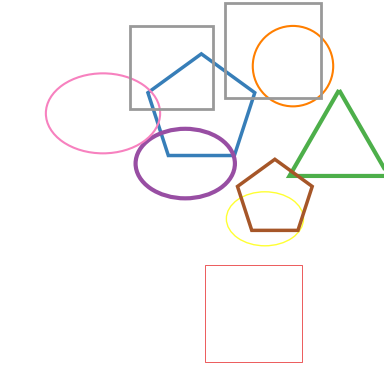[{"shape": "square", "thickness": 0.5, "radius": 0.63, "center": [0.659, 0.186]}, {"shape": "pentagon", "thickness": 2.5, "radius": 0.73, "center": [0.523, 0.714]}, {"shape": "triangle", "thickness": 3, "radius": 0.74, "center": [0.881, 0.617]}, {"shape": "oval", "thickness": 3, "radius": 0.65, "center": [0.481, 0.575]}, {"shape": "circle", "thickness": 1.5, "radius": 0.52, "center": [0.761, 0.828]}, {"shape": "oval", "thickness": 1, "radius": 0.5, "center": [0.688, 0.432]}, {"shape": "pentagon", "thickness": 2.5, "radius": 0.51, "center": [0.714, 0.484]}, {"shape": "oval", "thickness": 1.5, "radius": 0.74, "center": [0.268, 0.706]}, {"shape": "square", "thickness": 2, "radius": 0.54, "center": [0.446, 0.825]}, {"shape": "square", "thickness": 2, "radius": 0.62, "center": [0.71, 0.869]}]